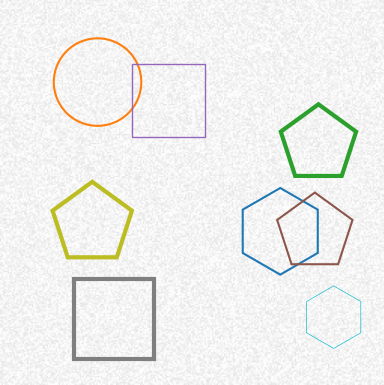[{"shape": "hexagon", "thickness": 1.5, "radius": 0.56, "center": [0.728, 0.399]}, {"shape": "circle", "thickness": 1.5, "radius": 0.57, "center": [0.253, 0.787]}, {"shape": "pentagon", "thickness": 3, "radius": 0.51, "center": [0.827, 0.626]}, {"shape": "square", "thickness": 1, "radius": 0.47, "center": [0.437, 0.739]}, {"shape": "pentagon", "thickness": 1.5, "radius": 0.51, "center": [0.818, 0.397]}, {"shape": "square", "thickness": 3, "radius": 0.52, "center": [0.295, 0.171]}, {"shape": "pentagon", "thickness": 3, "radius": 0.54, "center": [0.24, 0.419]}, {"shape": "hexagon", "thickness": 0.5, "radius": 0.41, "center": [0.867, 0.176]}]